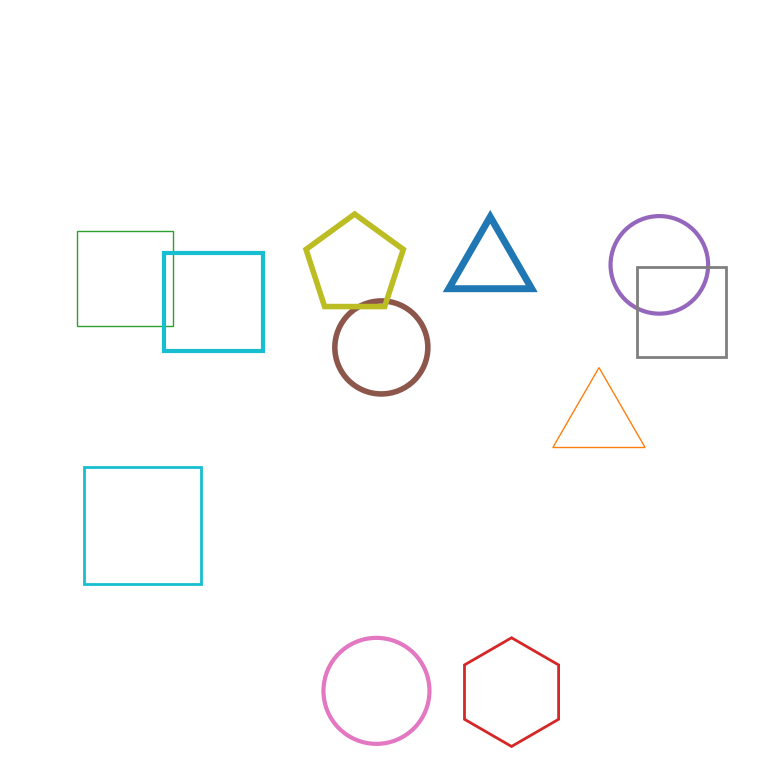[{"shape": "triangle", "thickness": 2.5, "radius": 0.31, "center": [0.637, 0.656]}, {"shape": "triangle", "thickness": 0.5, "radius": 0.35, "center": [0.778, 0.453]}, {"shape": "square", "thickness": 0.5, "radius": 0.31, "center": [0.162, 0.638]}, {"shape": "hexagon", "thickness": 1, "radius": 0.35, "center": [0.664, 0.101]}, {"shape": "circle", "thickness": 1.5, "radius": 0.32, "center": [0.856, 0.656]}, {"shape": "circle", "thickness": 2, "radius": 0.3, "center": [0.495, 0.549]}, {"shape": "circle", "thickness": 1.5, "radius": 0.34, "center": [0.489, 0.103]}, {"shape": "square", "thickness": 1, "radius": 0.29, "center": [0.885, 0.595]}, {"shape": "pentagon", "thickness": 2, "radius": 0.33, "center": [0.461, 0.656]}, {"shape": "square", "thickness": 1.5, "radius": 0.32, "center": [0.278, 0.608]}, {"shape": "square", "thickness": 1, "radius": 0.38, "center": [0.184, 0.318]}]